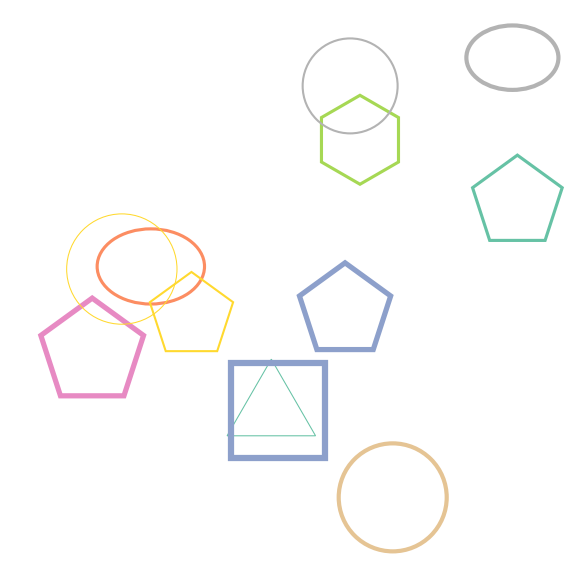[{"shape": "triangle", "thickness": 0.5, "radius": 0.44, "center": [0.47, 0.289]}, {"shape": "pentagon", "thickness": 1.5, "radius": 0.41, "center": [0.896, 0.649]}, {"shape": "oval", "thickness": 1.5, "radius": 0.46, "center": [0.261, 0.538]}, {"shape": "square", "thickness": 3, "radius": 0.41, "center": [0.481, 0.288]}, {"shape": "pentagon", "thickness": 2.5, "radius": 0.42, "center": [0.598, 0.461]}, {"shape": "pentagon", "thickness": 2.5, "radius": 0.47, "center": [0.16, 0.389]}, {"shape": "hexagon", "thickness": 1.5, "radius": 0.39, "center": [0.623, 0.757]}, {"shape": "circle", "thickness": 0.5, "radius": 0.48, "center": [0.211, 0.533]}, {"shape": "pentagon", "thickness": 1, "radius": 0.38, "center": [0.332, 0.452]}, {"shape": "circle", "thickness": 2, "radius": 0.47, "center": [0.68, 0.138]}, {"shape": "circle", "thickness": 1, "radius": 0.41, "center": [0.606, 0.85]}, {"shape": "oval", "thickness": 2, "radius": 0.4, "center": [0.887, 0.899]}]